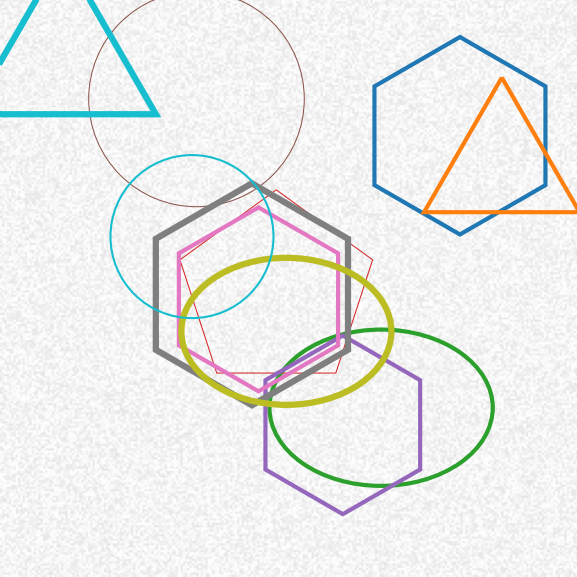[{"shape": "hexagon", "thickness": 2, "radius": 0.85, "center": [0.796, 0.764]}, {"shape": "triangle", "thickness": 2, "radius": 0.78, "center": [0.869, 0.709]}, {"shape": "oval", "thickness": 2, "radius": 0.97, "center": [0.66, 0.293]}, {"shape": "pentagon", "thickness": 0.5, "radius": 0.88, "center": [0.478, 0.495]}, {"shape": "hexagon", "thickness": 2, "radius": 0.77, "center": [0.594, 0.263]}, {"shape": "circle", "thickness": 0.5, "radius": 0.93, "center": [0.34, 0.828]}, {"shape": "hexagon", "thickness": 2, "radius": 0.8, "center": [0.448, 0.481]}, {"shape": "hexagon", "thickness": 3, "radius": 0.96, "center": [0.436, 0.49]}, {"shape": "oval", "thickness": 3, "radius": 0.91, "center": [0.496, 0.425]}, {"shape": "circle", "thickness": 1, "radius": 0.71, "center": [0.332, 0.589]}, {"shape": "triangle", "thickness": 3, "radius": 0.93, "center": [0.109, 0.894]}]